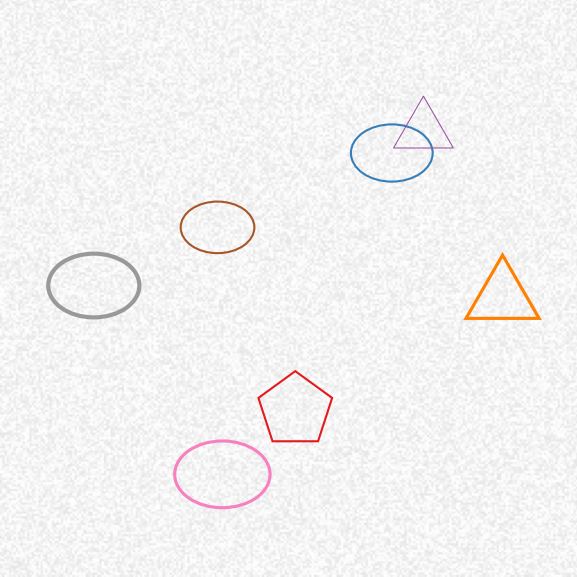[{"shape": "pentagon", "thickness": 1, "radius": 0.34, "center": [0.511, 0.289]}, {"shape": "oval", "thickness": 1, "radius": 0.35, "center": [0.678, 0.734]}, {"shape": "triangle", "thickness": 0.5, "radius": 0.3, "center": [0.733, 0.773]}, {"shape": "triangle", "thickness": 1.5, "radius": 0.37, "center": [0.87, 0.484]}, {"shape": "oval", "thickness": 1, "radius": 0.32, "center": [0.377, 0.605]}, {"shape": "oval", "thickness": 1.5, "radius": 0.41, "center": [0.385, 0.178]}, {"shape": "oval", "thickness": 2, "radius": 0.39, "center": [0.162, 0.505]}]